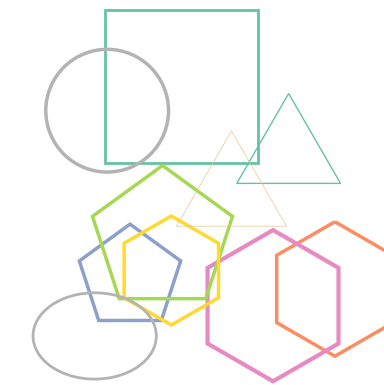[{"shape": "square", "thickness": 2, "radius": 0.99, "center": [0.471, 0.775]}, {"shape": "triangle", "thickness": 1, "radius": 0.78, "center": [0.75, 0.601]}, {"shape": "hexagon", "thickness": 2.5, "radius": 0.87, "center": [0.87, 0.249]}, {"shape": "pentagon", "thickness": 2.5, "radius": 0.69, "center": [0.338, 0.28]}, {"shape": "hexagon", "thickness": 3, "radius": 0.98, "center": [0.709, 0.206]}, {"shape": "pentagon", "thickness": 2.5, "radius": 0.96, "center": [0.422, 0.379]}, {"shape": "hexagon", "thickness": 2.5, "radius": 0.71, "center": [0.445, 0.297]}, {"shape": "triangle", "thickness": 0.5, "radius": 0.82, "center": [0.601, 0.495]}, {"shape": "oval", "thickness": 2, "radius": 0.8, "center": [0.246, 0.127]}, {"shape": "circle", "thickness": 2.5, "radius": 0.8, "center": [0.278, 0.712]}]